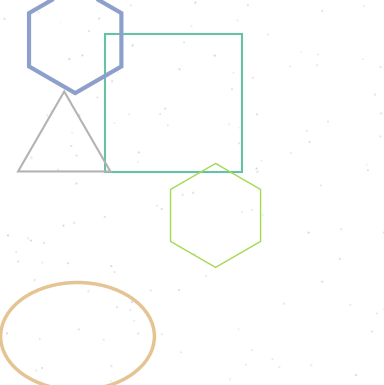[{"shape": "square", "thickness": 1.5, "radius": 0.89, "center": [0.45, 0.733]}, {"shape": "hexagon", "thickness": 3, "radius": 0.69, "center": [0.195, 0.897]}, {"shape": "hexagon", "thickness": 1, "radius": 0.67, "center": [0.56, 0.44]}, {"shape": "oval", "thickness": 2.5, "radius": 1.0, "center": [0.201, 0.126]}, {"shape": "triangle", "thickness": 1.5, "radius": 0.69, "center": [0.167, 0.624]}]